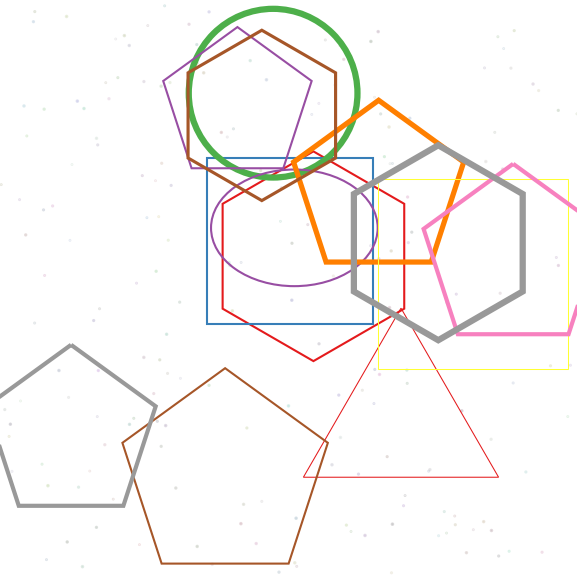[{"shape": "triangle", "thickness": 0.5, "radius": 0.98, "center": [0.694, 0.27]}, {"shape": "hexagon", "thickness": 1, "radius": 0.91, "center": [0.543, 0.555]}, {"shape": "square", "thickness": 1, "radius": 0.72, "center": [0.503, 0.582]}, {"shape": "circle", "thickness": 3, "radius": 0.73, "center": [0.473, 0.838]}, {"shape": "oval", "thickness": 1, "radius": 0.72, "center": [0.51, 0.605]}, {"shape": "pentagon", "thickness": 1, "radius": 0.68, "center": [0.411, 0.817]}, {"shape": "pentagon", "thickness": 2.5, "radius": 0.77, "center": [0.656, 0.671]}, {"shape": "square", "thickness": 0.5, "radius": 0.82, "center": [0.82, 0.525]}, {"shape": "pentagon", "thickness": 1, "radius": 0.94, "center": [0.39, 0.175]}, {"shape": "hexagon", "thickness": 1.5, "radius": 0.74, "center": [0.453, 0.799]}, {"shape": "pentagon", "thickness": 2, "radius": 0.82, "center": [0.889, 0.552]}, {"shape": "hexagon", "thickness": 3, "radius": 0.84, "center": [0.759, 0.579]}, {"shape": "pentagon", "thickness": 2, "radius": 0.77, "center": [0.123, 0.248]}]